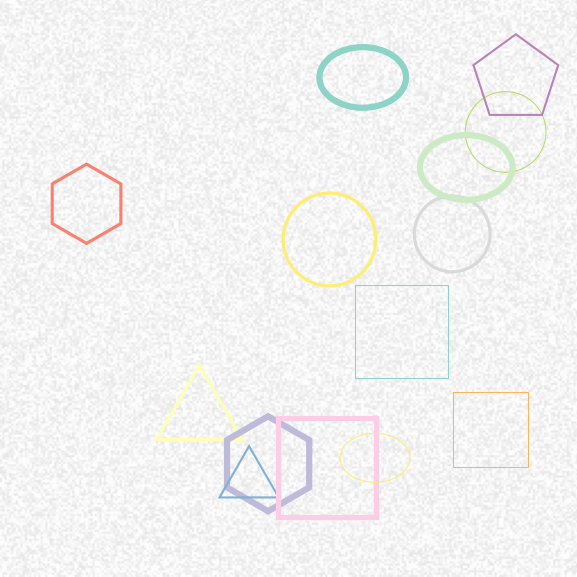[{"shape": "oval", "thickness": 3, "radius": 0.37, "center": [0.628, 0.865]}, {"shape": "square", "thickness": 0.5, "radius": 0.4, "center": [0.696, 0.426]}, {"shape": "triangle", "thickness": 1.5, "radius": 0.43, "center": [0.345, 0.281]}, {"shape": "hexagon", "thickness": 3, "radius": 0.41, "center": [0.464, 0.196]}, {"shape": "hexagon", "thickness": 1.5, "radius": 0.34, "center": [0.15, 0.646]}, {"shape": "triangle", "thickness": 1, "radius": 0.3, "center": [0.431, 0.167]}, {"shape": "square", "thickness": 0.5, "radius": 0.32, "center": [0.85, 0.255]}, {"shape": "circle", "thickness": 0.5, "radius": 0.35, "center": [0.876, 0.771]}, {"shape": "square", "thickness": 2.5, "radius": 0.43, "center": [0.566, 0.19]}, {"shape": "circle", "thickness": 1.5, "radius": 0.33, "center": [0.783, 0.594]}, {"shape": "pentagon", "thickness": 1, "radius": 0.39, "center": [0.893, 0.863]}, {"shape": "oval", "thickness": 3, "radius": 0.4, "center": [0.807, 0.709]}, {"shape": "circle", "thickness": 1.5, "radius": 0.4, "center": [0.571, 0.585]}, {"shape": "oval", "thickness": 0.5, "radius": 0.3, "center": [0.649, 0.206]}]